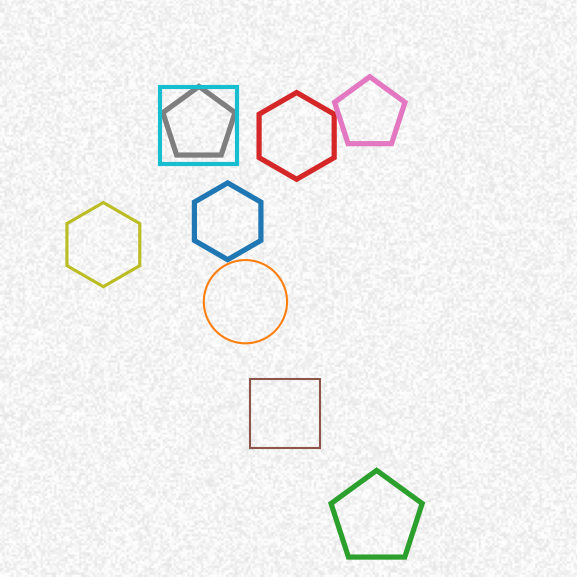[{"shape": "hexagon", "thickness": 2.5, "radius": 0.33, "center": [0.394, 0.616]}, {"shape": "circle", "thickness": 1, "radius": 0.36, "center": [0.425, 0.477]}, {"shape": "pentagon", "thickness": 2.5, "radius": 0.41, "center": [0.652, 0.102]}, {"shape": "hexagon", "thickness": 2.5, "radius": 0.38, "center": [0.514, 0.764]}, {"shape": "square", "thickness": 1, "radius": 0.3, "center": [0.493, 0.283]}, {"shape": "pentagon", "thickness": 2.5, "radius": 0.32, "center": [0.64, 0.802]}, {"shape": "pentagon", "thickness": 2.5, "radius": 0.33, "center": [0.345, 0.784]}, {"shape": "hexagon", "thickness": 1.5, "radius": 0.36, "center": [0.179, 0.576]}, {"shape": "square", "thickness": 2, "radius": 0.33, "center": [0.344, 0.781]}]